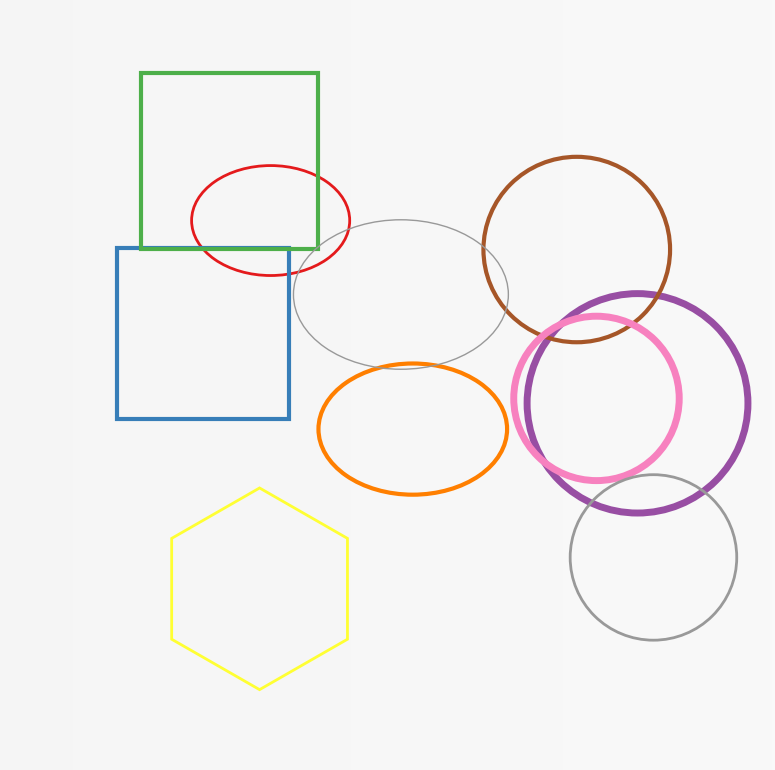[{"shape": "oval", "thickness": 1, "radius": 0.51, "center": [0.349, 0.714]}, {"shape": "square", "thickness": 1.5, "radius": 0.56, "center": [0.262, 0.567]}, {"shape": "square", "thickness": 1.5, "radius": 0.57, "center": [0.296, 0.791]}, {"shape": "circle", "thickness": 2.5, "radius": 0.71, "center": [0.823, 0.476]}, {"shape": "oval", "thickness": 1.5, "radius": 0.61, "center": [0.533, 0.443]}, {"shape": "hexagon", "thickness": 1, "radius": 0.65, "center": [0.335, 0.235]}, {"shape": "circle", "thickness": 1.5, "radius": 0.6, "center": [0.744, 0.676]}, {"shape": "circle", "thickness": 2.5, "radius": 0.53, "center": [0.77, 0.483]}, {"shape": "circle", "thickness": 1, "radius": 0.54, "center": [0.843, 0.276]}, {"shape": "oval", "thickness": 0.5, "radius": 0.69, "center": [0.517, 0.618]}]